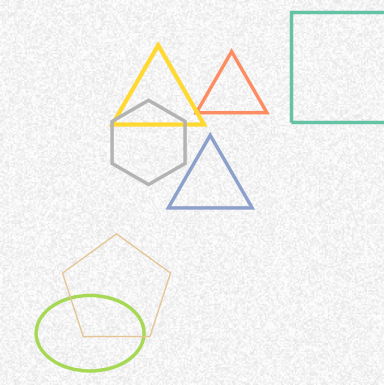[{"shape": "square", "thickness": 2.5, "radius": 0.72, "center": [0.899, 0.826]}, {"shape": "triangle", "thickness": 2.5, "radius": 0.53, "center": [0.602, 0.76]}, {"shape": "triangle", "thickness": 2.5, "radius": 0.63, "center": [0.546, 0.523]}, {"shape": "oval", "thickness": 2.5, "radius": 0.7, "center": [0.234, 0.134]}, {"shape": "triangle", "thickness": 3, "radius": 0.69, "center": [0.411, 0.745]}, {"shape": "pentagon", "thickness": 1, "radius": 0.74, "center": [0.303, 0.245]}, {"shape": "hexagon", "thickness": 2.5, "radius": 0.55, "center": [0.386, 0.63]}]